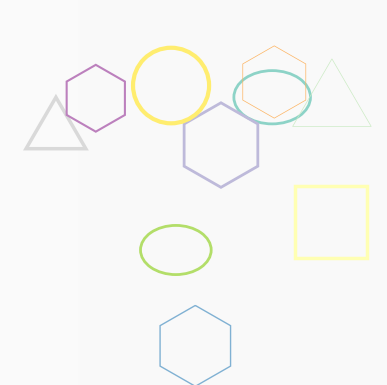[{"shape": "oval", "thickness": 2, "radius": 0.49, "center": [0.702, 0.747]}, {"shape": "square", "thickness": 2.5, "radius": 0.46, "center": [0.853, 0.423]}, {"shape": "hexagon", "thickness": 2, "radius": 0.55, "center": [0.57, 0.623]}, {"shape": "hexagon", "thickness": 1, "radius": 0.53, "center": [0.504, 0.102]}, {"shape": "hexagon", "thickness": 0.5, "radius": 0.47, "center": [0.708, 0.787]}, {"shape": "oval", "thickness": 2, "radius": 0.46, "center": [0.454, 0.351]}, {"shape": "triangle", "thickness": 2.5, "radius": 0.45, "center": [0.144, 0.658]}, {"shape": "hexagon", "thickness": 1.5, "radius": 0.43, "center": [0.247, 0.745]}, {"shape": "triangle", "thickness": 0.5, "radius": 0.59, "center": [0.857, 0.73]}, {"shape": "circle", "thickness": 3, "radius": 0.49, "center": [0.441, 0.778]}]